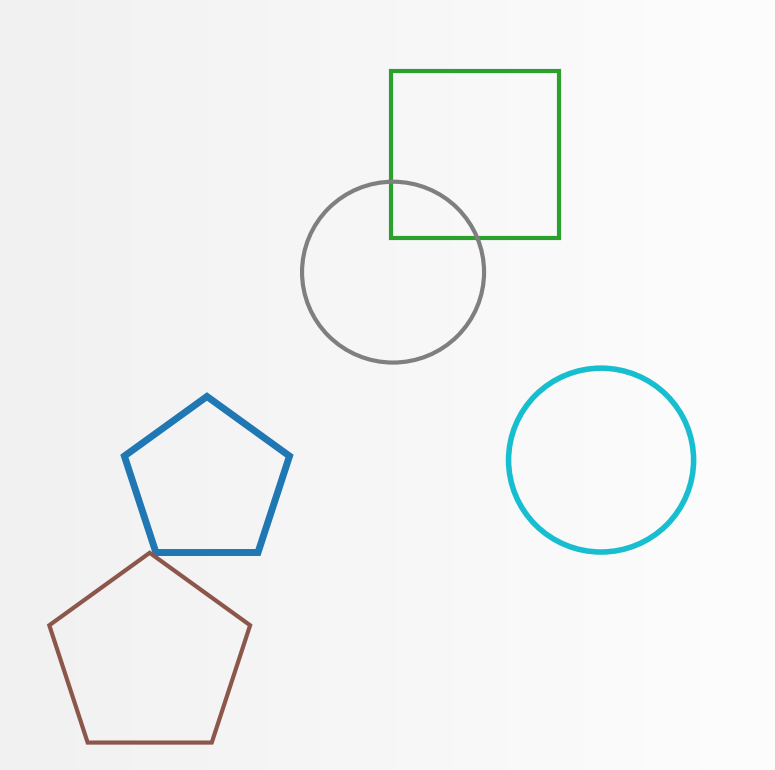[{"shape": "pentagon", "thickness": 2.5, "radius": 0.56, "center": [0.267, 0.373]}, {"shape": "square", "thickness": 1.5, "radius": 0.54, "center": [0.612, 0.799]}, {"shape": "pentagon", "thickness": 1.5, "radius": 0.68, "center": [0.193, 0.146]}, {"shape": "circle", "thickness": 1.5, "radius": 0.59, "center": [0.507, 0.647]}, {"shape": "circle", "thickness": 2, "radius": 0.6, "center": [0.776, 0.402]}]